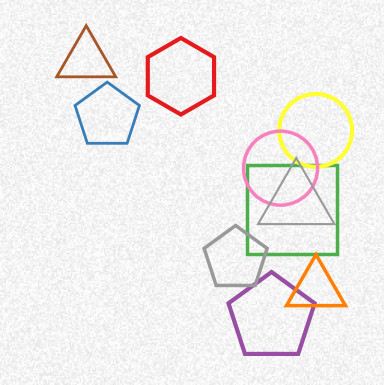[{"shape": "hexagon", "thickness": 3, "radius": 0.5, "center": [0.47, 0.802]}, {"shape": "pentagon", "thickness": 2, "radius": 0.44, "center": [0.279, 0.699]}, {"shape": "square", "thickness": 2.5, "radius": 0.58, "center": [0.758, 0.455]}, {"shape": "pentagon", "thickness": 3, "radius": 0.59, "center": [0.705, 0.176]}, {"shape": "triangle", "thickness": 2.5, "radius": 0.44, "center": [0.821, 0.25]}, {"shape": "circle", "thickness": 3, "radius": 0.47, "center": [0.82, 0.661]}, {"shape": "triangle", "thickness": 2, "radius": 0.44, "center": [0.224, 0.845]}, {"shape": "circle", "thickness": 2.5, "radius": 0.48, "center": [0.729, 0.563]}, {"shape": "triangle", "thickness": 1.5, "radius": 0.57, "center": [0.769, 0.475]}, {"shape": "pentagon", "thickness": 2.5, "radius": 0.43, "center": [0.612, 0.328]}]